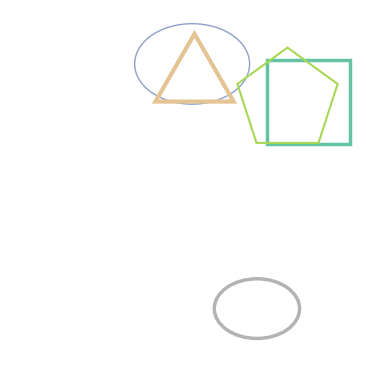[{"shape": "square", "thickness": 2.5, "radius": 0.54, "center": [0.801, 0.735]}, {"shape": "oval", "thickness": 1, "radius": 0.75, "center": [0.499, 0.834]}, {"shape": "pentagon", "thickness": 1.5, "radius": 0.68, "center": [0.747, 0.74]}, {"shape": "triangle", "thickness": 3, "radius": 0.59, "center": [0.505, 0.795]}, {"shape": "oval", "thickness": 2.5, "radius": 0.55, "center": [0.667, 0.198]}]